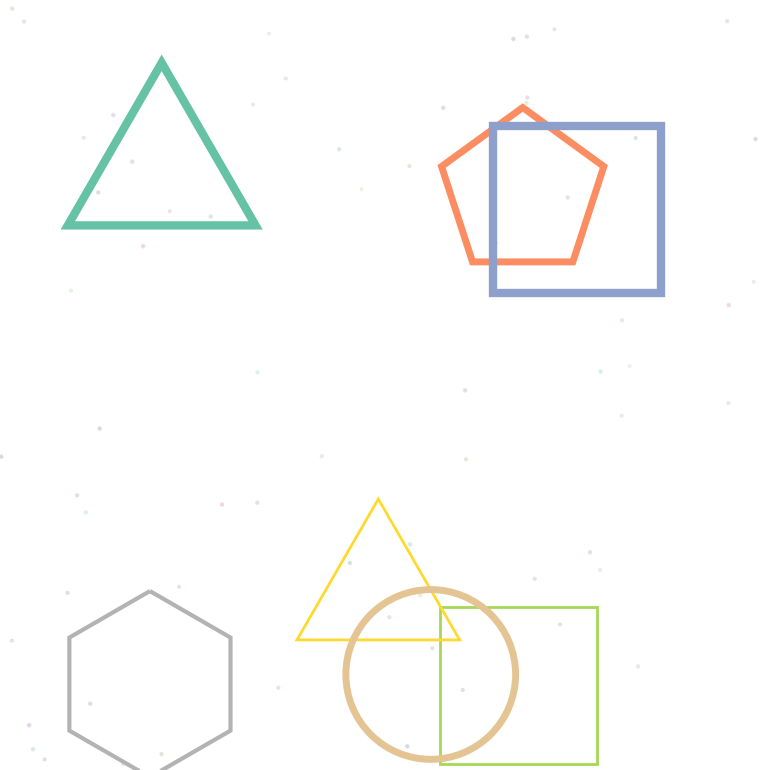[{"shape": "triangle", "thickness": 3, "radius": 0.7, "center": [0.21, 0.778]}, {"shape": "pentagon", "thickness": 2.5, "radius": 0.55, "center": [0.679, 0.75]}, {"shape": "square", "thickness": 3, "radius": 0.54, "center": [0.749, 0.728]}, {"shape": "square", "thickness": 1, "radius": 0.51, "center": [0.673, 0.11]}, {"shape": "triangle", "thickness": 1, "radius": 0.61, "center": [0.491, 0.23]}, {"shape": "circle", "thickness": 2.5, "radius": 0.55, "center": [0.559, 0.124]}, {"shape": "hexagon", "thickness": 1.5, "radius": 0.6, "center": [0.195, 0.112]}]